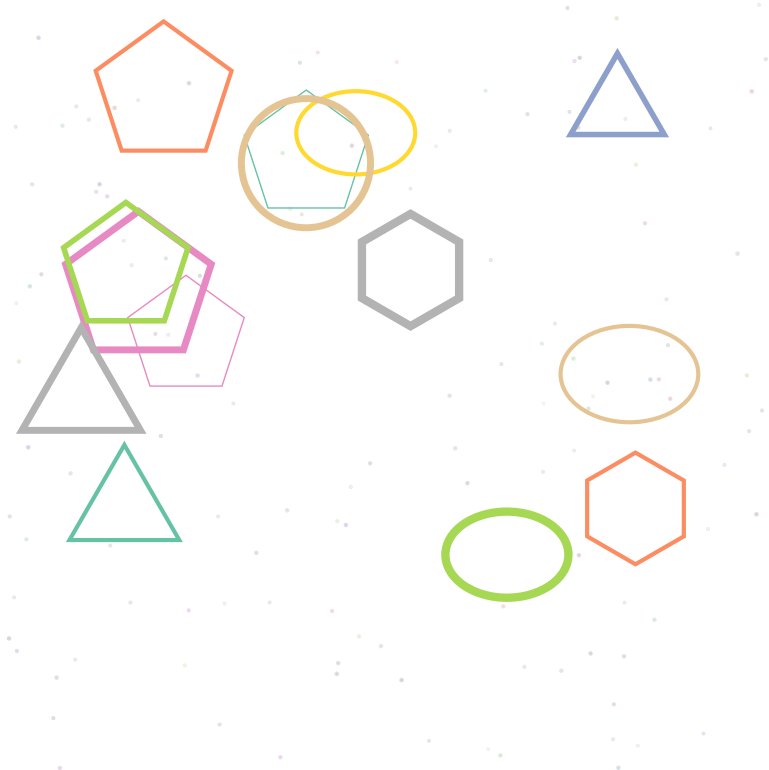[{"shape": "pentagon", "thickness": 0.5, "radius": 0.42, "center": [0.398, 0.798]}, {"shape": "triangle", "thickness": 1.5, "radius": 0.41, "center": [0.162, 0.34]}, {"shape": "hexagon", "thickness": 1.5, "radius": 0.36, "center": [0.825, 0.34]}, {"shape": "pentagon", "thickness": 1.5, "radius": 0.46, "center": [0.213, 0.879]}, {"shape": "triangle", "thickness": 2, "radius": 0.35, "center": [0.802, 0.86]}, {"shape": "pentagon", "thickness": 0.5, "radius": 0.4, "center": [0.242, 0.563]}, {"shape": "pentagon", "thickness": 2.5, "radius": 0.5, "center": [0.18, 0.626]}, {"shape": "pentagon", "thickness": 2, "radius": 0.42, "center": [0.163, 0.652]}, {"shape": "oval", "thickness": 3, "radius": 0.4, "center": [0.658, 0.28]}, {"shape": "oval", "thickness": 1.5, "radius": 0.39, "center": [0.462, 0.828]}, {"shape": "oval", "thickness": 1.5, "radius": 0.45, "center": [0.817, 0.514]}, {"shape": "circle", "thickness": 2.5, "radius": 0.42, "center": [0.397, 0.788]}, {"shape": "hexagon", "thickness": 3, "radius": 0.36, "center": [0.533, 0.649]}, {"shape": "triangle", "thickness": 2.5, "radius": 0.44, "center": [0.105, 0.486]}]